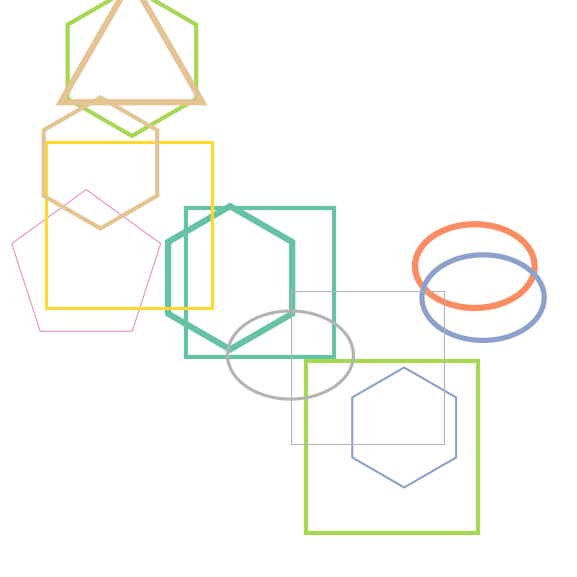[{"shape": "hexagon", "thickness": 3, "radius": 0.62, "center": [0.398, 0.518]}, {"shape": "square", "thickness": 2, "radius": 0.64, "center": [0.451, 0.51]}, {"shape": "oval", "thickness": 3, "radius": 0.52, "center": [0.822, 0.538]}, {"shape": "oval", "thickness": 2.5, "radius": 0.53, "center": [0.837, 0.484]}, {"shape": "hexagon", "thickness": 1, "radius": 0.52, "center": [0.7, 0.259]}, {"shape": "pentagon", "thickness": 0.5, "radius": 0.68, "center": [0.149, 0.535]}, {"shape": "square", "thickness": 2, "radius": 0.75, "center": [0.679, 0.225]}, {"shape": "hexagon", "thickness": 2, "radius": 0.64, "center": [0.228, 0.892]}, {"shape": "square", "thickness": 1.5, "radius": 0.72, "center": [0.223, 0.609]}, {"shape": "hexagon", "thickness": 2, "radius": 0.57, "center": [0.174, 0.717]}, {"shape": "triangle", "thickness": 3, "radius": 0.71, "center": [0.228, 0.893]}, {"shape": "square", "thickness": 0.5, "radius": 0.66, "center": [0.636, 0.363]}, {"shape": "oval", "thickness": 1.5, "radius": 0.55, "center": [0.503, 0.384]}]